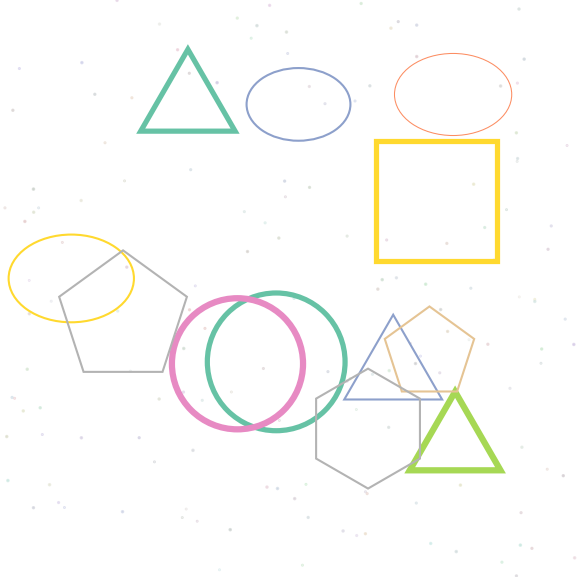[{"shape": "circle", "thickness": 2.5, "radius": 0.6, "center": [0.478, 0.373]}, {"shape": "triangle", "thickness": 2.5, "radius": 0.47, "center": [0.325, 0.819]}, {"shape": "oval", "thickness": 0.5, "radius": 0.51, "center": [0.785, 0.836]}, {"shape": "oval", "thickness": 1, "radius": 0.45, "center": [0.517, 0.818]}, {"shape": "triangle", "thickness": 1, "radius": 0.49, "center": [0.681, 0.356]}, {"shape": "circle", "thickness": 3, "radius": 0.57, "center": [0.411, 0.369]}, {"shape": "triangle", "thickness": 3, "radius": 0.45, "center": [0.788, 0.23]}, {"shape": "square", "thickness": 2.5, "radius": 0.52, "center": [0.756, 0.651]}, {"shape": "oval", "thickness": 1, "radius": 0.54, "center": [0.123, 0.517]}, {"shape": "pentagon", "thickness": 1, "radius": 0.41, "center": [0.744, 0.387]}, {"shape": "hexagon", "thickness": 1, "radius": 0.52, "center": [0.637, 0.257]}, {"shape": "pentagon", "thickness": 1, "radius": 0.58, "center": [0.213, 0.449]}]